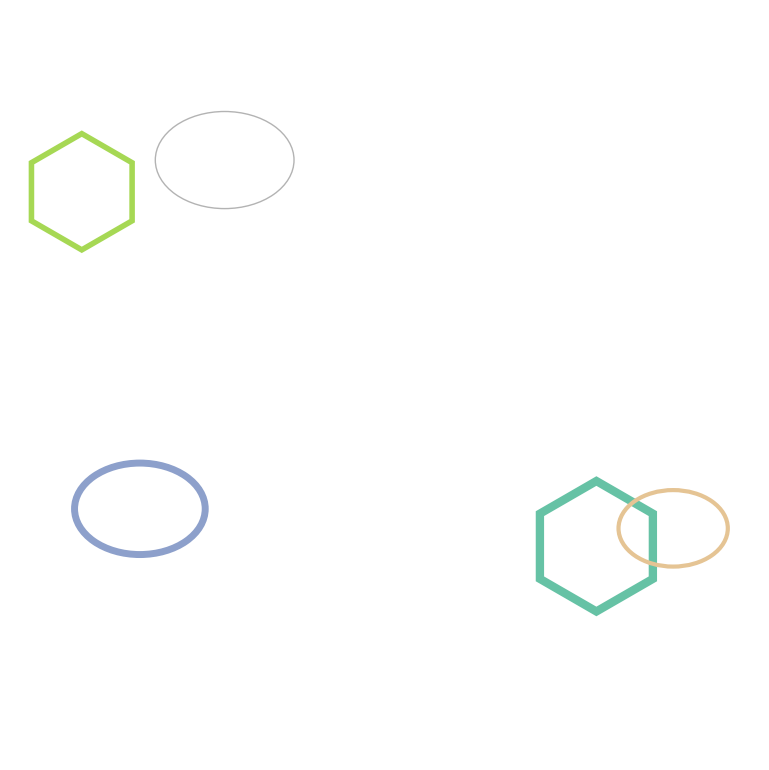[{"shape": "hexagon", "thickness": 3, "radius": 0.42, "center": [0.775, 0.291]}, {"shape": "oval", "thickness": 2.5, "radius": 0.42, "center": [0.182, 0.339]}, {"shape": "hexagon", "thickness": 2, "radius": 0.38, "center": [0.106, 0.751]}, {"shape": "oval", "thickness": 1.5, "radius": 0.35, "center": [0.874, 0.314]}, {"shape": "oval", "thickness": 0.5, "radius": 0.45, "center": [0.292, 0.792]}]